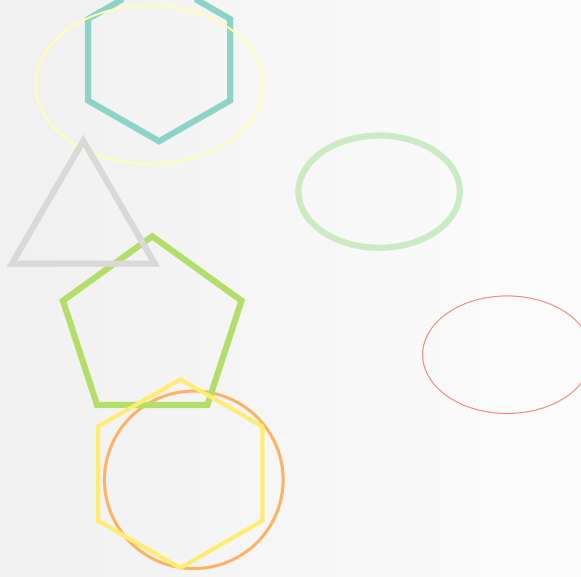[{"shape": "hexagon", "thickness": 3, "radius": 0.71, "center": [0.274, 0.896]}, {"shape": "oval", "thickness": 1, "radius": 0.98, "center": [0.257, 0.853]}, {"shape": "oval", "thickness": 0.5, "radius": 0.73, "center": [0.872, 0.385]}, {"shape": "circle", "thickness": 1.5, "radius": 0.77, "center": [0.333, 0.168]}, {"shape": "pentagon", "thickness": 3, "radius": 0.81, "center": [0.262, 0.429]}, {"shape": "triangle", "thickness": 3, "radius": 0.71, "center": [0.143, 0.614]}, {"shape": "oval", "thickness": 3, "radius": 0.69, "center": [0.652, 0.667]}, {"shape": "hexagon", "thickness": 2, "radius": 0.82, "center": [0.31, 0.179]}]